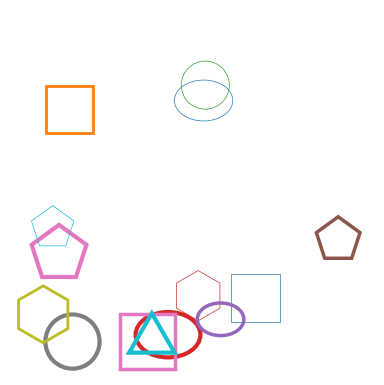[{"shape": "oval", "thickness": 0.5, "radius": 0.38, "center": [0.529, 0.739]}, {"shape": "square", "thickness": 0.5, "radius": 0.32, "center": [0.664, 0.226]}, {"shape": "square", "thickness": 2, "radius": 0.31, "center": [0.181, 0.715]}, {"shape": "circle", "thickness": 0.5, "radius": 0.31, "center": [0.533, 0.779]}, {"shape": "oval", "thickness": 3, "radius": 0.42, "center": [0.436, 0.131]}, {"shape": "hexagon", "thickness": 0.5, "radius": 0.33, "center": [0.515, 0.232]}, {"shape": "oval", "thickness": 2.5, "radius": 0.3, "center": [0.573, 0.171]}, {"shape": "pentagon", "thickness": 2.5, "radius": 0.3, "center": [0.878, 0.377]}, {"shape": "square", "thickness": 2.5, "radius": 0.36, "center": [0.382, 0.113]}, {"shape": "pentagon", "thickness": 3, "radius": 0.37, "center": [0.153, 0.341]}, {"shape": "circle", "thickness": 3, "radius": 0.35, "center": [0.188, 0.113]}, {"shape": "hexagon", "thickness": 2, "radius": 0.37, "center": [0.112, 0.184]}, {"shape": "triangle", "thickness": 3, "radius": 0.34, "center": [0.394, 0.118]}, {"shape": "pentagon", "thickness": 0.5, "radius": 0.29, "center": [0.137, 0.408]}]